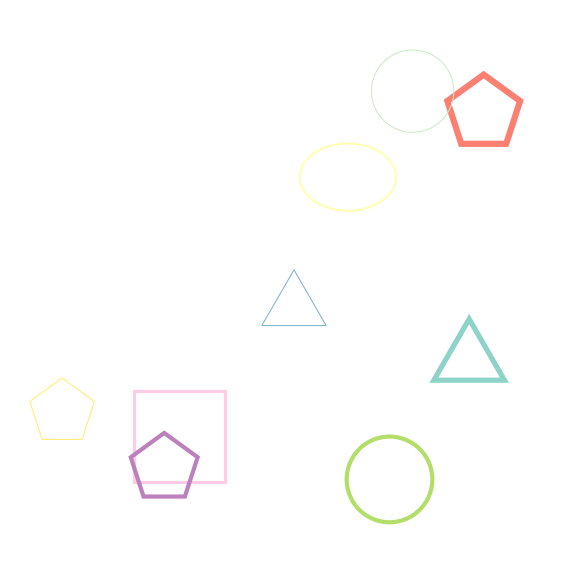[{"shape": "triangle", "thickness": 2.5, "radius": 0.35, "center": [0.812, 0.376]}, {"shape": "oval", "thickness": 1, "radius": 0.42, "center": [0.602, 0.692]}, {"shape": "pentagon", "thickness": 3, "radius": 0.33, "center": [0.838, 0.804]}, {"shape": "triangle", "thickness": 0.5, "radius": 0.32, "center": [0.509, 0.468]}, {"shape": "circle", "thickness": 2, "radius": 0.37, "center": [0.674, 0.169]}, {"shape": "square", "thickness": 1.5, "radius": 0.39, "center": [0.31, 0.243]}, {"shape": "pentagon", "thickness": 2, "radius": 0.3, "center": [0.284, 0.189]}, {"shape": "circle", "thickness": 0.5, "radius": 0.36, "center": [0.714, 0.841]}, {"shape": "pentagon", "thickness": 0.5, "radius": 0.29, "center": [0.107, 0.286]}]